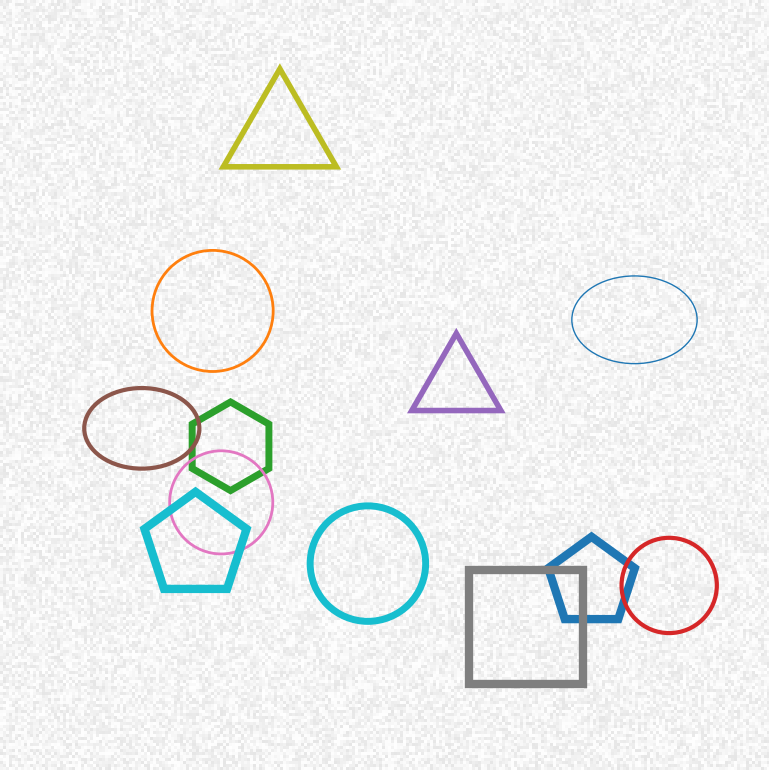[{"shape": "pentagon", "thickness": 3, "radius": 0.3, "center": [0.768, 0.244]}, {"shape": "oval", "thickness": 0.5, "radius": 0.41, "center": [0.824, 0.585]}, {"shape": "circle", "thickness": 1, "radius": 0.39, "center": [0.276, 0.596]}, {"shape": "hexagon", "thickness": 2.5, "radius": 0.29, "center": [0.299, 0.42]}, {"shape": "circle", "thickness": 1.5, "radius": 0.31, "center": [0.869, 0.24]}, {"shape": "triangle", "thickness": 2, "radius": 0.33, "center": [0.593, 0.5]}, {"shape": "oval", "thickness": 1.5, "radius": 0.37, "center": [0.184, 0.444]}, {"shape": "circle", "thickness": 1, "radius": 0.33, "center": [0.287, 0.348]}, {"shape": "square", "thickness": 3, "radius": 0.37, "center": [0.683, 0.186]}, {"shape": "triangle", "thickness": 2, "radius": 0.42, "center": [0.363, 0.826]}, {"shape": "circle", "thickness": 2.5, "radius": 0.37, "center": [0.478, 0.268]}, {"shape": "pentagon", "thickness": 3, "radius": 0.35, "center": [0.254, 0.292]}]